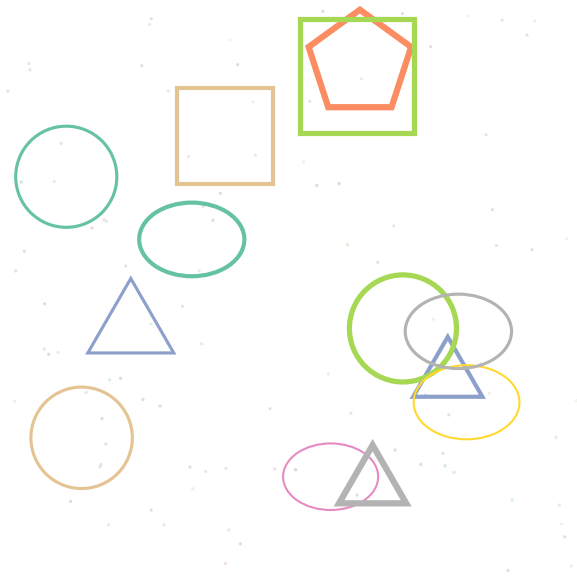[{"shape": "oval", "thickness": 2, "radius": 0.46, "center": [0.332, 0.585]}, {"shape": "circle", "thickness": 1.5, "radius": 0.44, "center": [0.115, 0.693]}, {"shape": "pentagon", "thickness": 3, "radius": 0.47, "center": [0.623, 0.889]}, {"shape": "triangle", "thickness": 1.5, "radius": 0.43, "center": [0.226, 0.431]}, {"shape": "triangle", "thickness": 2, "radius": 0.35, "center": [0.775, 0.347]}, {"shape": "oval", "thickness": 1, "radius": 0.41, "center": [0.573, 0.174]}, {"shape": "circle", "thickness": 2.5, "radius": 0.46, "center": [0.698, 0.43]}, {"shape": "square", "thickness": 2.5, "radius": 0.49, "center": [0.619, 0.867]}, {"shape": "oval", "thickness": 1, "radius": 0.46, "center": [0.808, 0.303]}, {"shape": "circle", "thickness": 1.5, "radius": 0.44, "center": [0.141, 0.241]}, {"shape": "square", "thickness": 2, "radius": 0.42, "center": [0.389, 0.764]}, {"shape": "oval", "thickness": 1.5, "radius": 0.46, "center": [0.794, 0.425]}, {"shape": "triangle", "thickness": 3, "radius": 0.34, "center": [0.645, 0.161]}]